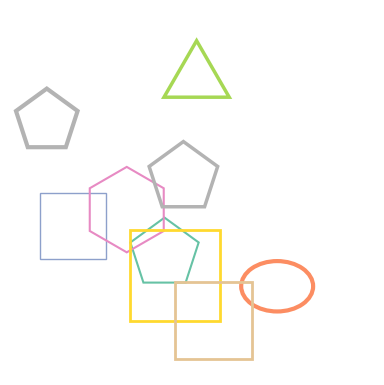[{"shape": "pentagon", "thickness": 1.5, "radius": 0.47, "center": [0.427, 0.341]}, {"shape": "oval", "thickness": 3, "radius": 0.47, "center": [0.72, 0.256]}, {"shape": "square", "thickness": 1, "radius": 0.43, "center": [0.189, 0.413]}, {"shape": "hexagon", "thickness": 1.5, "radius": 0.55, "center": [0.329, 0.456]}, {"shape": "triangle", "thickness": 2.5, "radius": 0.49, "center": [0.511, 0.796]}, {"shape": "square", "thickness": 2, "radius": 0.59, "center": [0.454, 0.284]}, {"shape": "square", "thickness": 2, "radius": 0.5, "center": [0.554, 0.168]}, {"shape": "pentagon", "thickness": 2.5, "radius": 0.47, "center": [0.476, 0.539]}, {"shape": "pentagon", "thickness": 3, "radius": 0.42, "center": [0.122, 0.686]}]